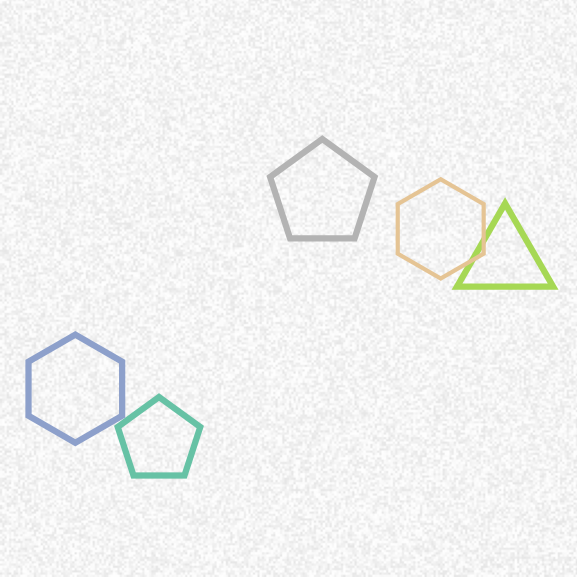[{"shape": "pentagon", "thickness": 3, "radius": 0.38, "center": [0.275, 0.237]}, {"shape": "hexagon", "thickness": 3, "radius": 0.47, "center": [0.13, 0.326]}, {"shape": "triangle", "thickness": 3, "radius": 0.48, "center": [0.875, 0.551]}, {"shape": "hexagon", "thickness": 2, "radius": 0.43, "center": [0.763, 0.603]}, {"shape": "pentagon", "thickness": 3, "radius": 0.48, "center": [0.558, 0.663]}]